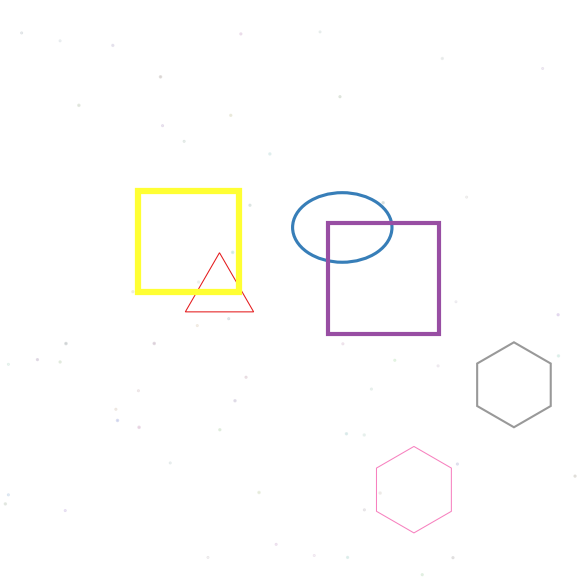[{"shape": "triangle", "thickness": 0.5, "radius": 0.34, "center": [0.38, 0.493]}, {"shape": "oval", "thickness": 1.5, "radius": 0.43, "center": [0.593, 0.605]}, {"shape": "square", "thickness": 2, "radius": 0.48, "center": [0.664, 0.517]}, {"shape": "square", "thickness": 3, "radius": 0.44, "center": [0.326, 0.581]}, {"shape": "hexagon", "thickness": 0.5, "radius": 0.37, "center": [0.717, 0.151]}, {"shape": "hexagon", "thickness": 1, "radius": 0.37, "center": [0.89, 0.333]}]